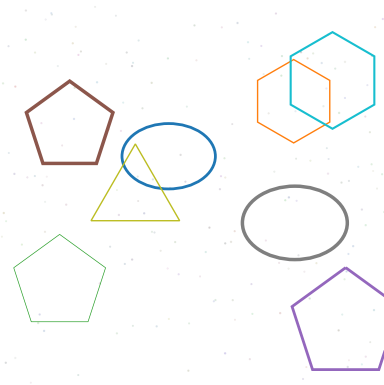[{"shape": "oval", "thickness": 2, "radius": 0.61, "center": [0.438, 0.594]}, {"shape": "hexagon", "thickness": 1, "radius": 0.54, "center": [0.763, 0.737]}, {"shape": "pentagon", "thickness": 0.5, "radius": 0.63, "center": [0.155, 0.266]}, {"shape": "pentagon", "thickness": 2, "radius": 0.73, "center": [0.898, 0.158]}, {"shape": "pentagon", "thickness": 2.5, "radius": 0.59, "center": [0.181, 0.671]}, {"shape": "oval", "thickness": 2.5, "radius": 0.68, "center": [0.766, 0.421]}, {"shape": "triangle", "thickness": 1, "radius": 0.66, "center": [0.352, 0.493]}, {"shape": "hexagon", "thickness": 1.5, "radius": 0.63, "center": [0.864, 0.791]}]